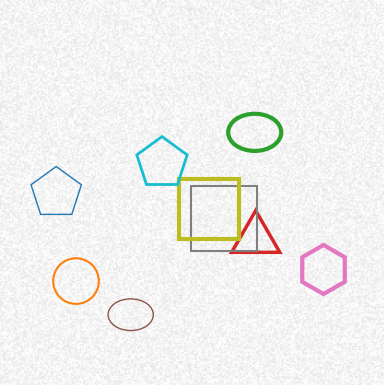[{"shape": "pentagon", "thickness": 1, "radius": 0.34, "center": [0.146, 0.499]}, {"shape": "circle", "thickness": 1.5, "radius": 0.3, "center": [0.197, 0.27]}, {"shape": "oval", "thickness": 3, "radius": 0.34, "center": [0.662, 0.656]}, {"shape": "triangle", "thickness": 2.5, "radius": 0.36, "center": [0.664, 0.381]}, {"shape": "oval", "thickness": 1, "radius": 0.29, "center": [0.34, 0.183]}, {"shape": "hexagon", "thickness": 3, "radius": 0.32, "center": [0.84, 0.3]}, {"shape": "square", "thickness": 1.5, "radius": 0.42, "center": [0.582, 0.433]}, {"shape": "square", "thickness": 3, "radius": 0.39, "center": [0.544, 0.456]}, {"shape": "pentagon", "thickness": 2, "radius": 0.34, "center": [0.421, 0.576]}]